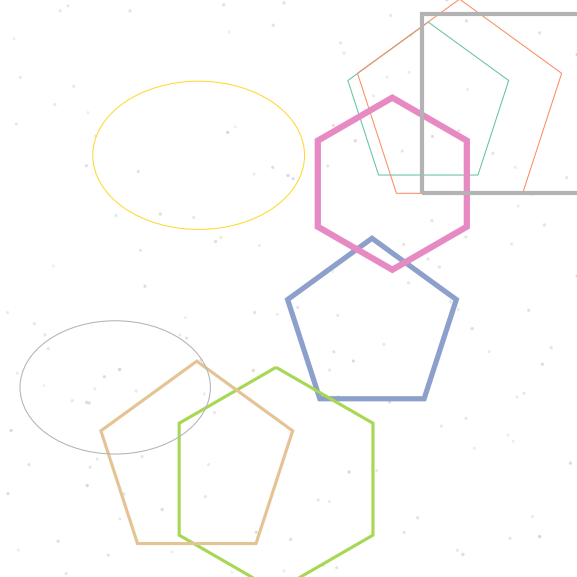[{"shape": "pentagon", "thickness": 0.5, "radius": 0.73, "center": [0.742, 0.814]}, {"shape": "pentagon", "thickness": 0.5, "radius": 0.93, "center": [0.796, 0.815]}, {"shape": "pentagon", "thickness": 2.5, "radius": 0.77, "center": [0.644, 0.433]}, {"shape": "hexagon", "thickness": 3, "radius": 0.74, "center": [0.679, 0.681]}, {"shape": "hexagon", "thickness": 1.5, "radius": 0.97, "center": [0.478, 0.169]}, {"shape": "oval", "thickness": 0.5, "radius": 0.92, "center": [0.344, 0.73]}, {"shape": "pentagon", "thickness": 1.5, "radius": 0.87, "center": [0.341, 0.199]}, {"shape": "square", "thickness": 2, "radius": 0.77, "center": [0.886, 0.821]}, {"shape": "oval", "thickness": 0.5, "radius": 0.82, "center": [0.199, 0.328]}]